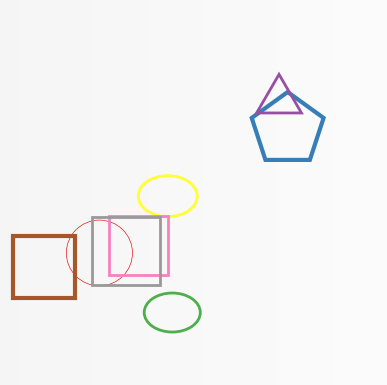[{"shape": "circle", "thickness": 0.5, "radius": 0.43, "center": [0.257, 0.343]}, {"shape": "pentagon", "thickness": 3, "radius": 0.49, "center": [0.742, 0.664]}, {"shape": "oval", "thickness": 2, "radius": 0.36, "center": [0.445, 0.188]}, {"shape": "triangle", "thickness": 2, "radius": 0.33, "center": [0.72, 0.74]}, {"shape": "oval", "thickness": 2, "radius": 0.38, "center": [0.433, 0.491]}, {"shape": "square", "thickness": 3, "radius": 0.41, "center": [0.114, 0.307]}, {"shape": "square", "thickness": 2, "radius": 0.38, "center": [0.357, 0.362]}, {"shape": "square", "thickness": 2, "radius": 0.44, "center": [0.326, 0.347]}]